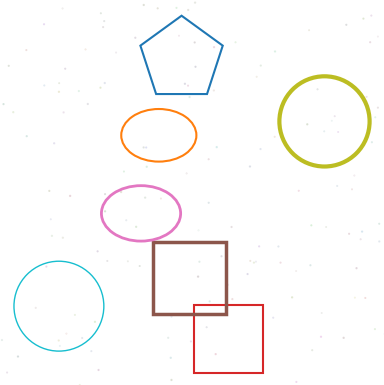[{"shape": "pentagon", "thickness": 1.5, "radius": 0.56, "center": [0.472, 0.847]}, {"shape": "oval", "thickness": 1.5, "radius": 0.49, "center": [0.413, 0.649]}, {"shape": "square", "thickness": 1.5, "radius": 0.45, "center": [0.594, 0.119]}, {"shape": "square", "thickness": 2.5, "radius": 0.47, "center": [0.492, 0.278]}, {"shape": "oval", "thickness": 2, "radius": 0.51, "center": [0.366, 0.446]}, {"shape": "circle", "thickness": 3, "radius": 0.59, "center": [0.843, 0.685]}, {"shape": "circle", "thickness": 1, "radius": 0.58, "center": [0.153, 0.205]}]